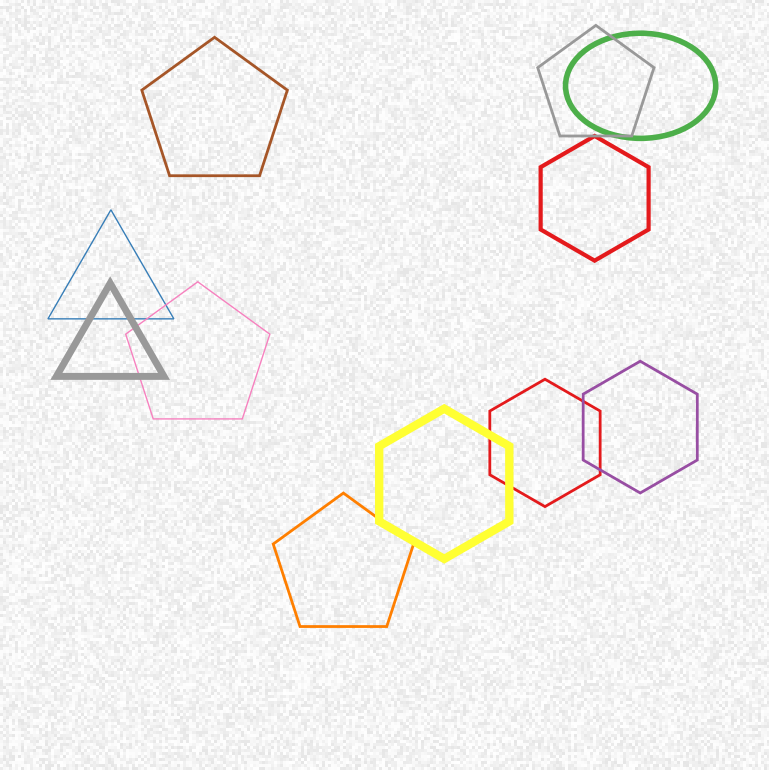[{"shape": "hexagon", "thickness": 1.5, "radius": 0.4, "center": [0.772, 0.742]}, {"shape": "hexagon", "thickness": 1, "radius": 0.41, "center": [0.708, 0.425]}, {"shape": "triangle", "thickness": 0.5, "radius": 0.47, "center": [0.144, 0.633]}, {"shape": "oval", "thickness": 2, "radius": 0.49, "center": [0.832, 0.889]}, {"shape": "hexagon", "thickness": 1, "radius": 0.43, "center": [0.831, 0.445]}, {"shape": "pentagon", "thickness": 1, "radius": 0.48, "center": [0.446, 0.264]}, {"shape": "hexagon", "thickness": 3, "radius": 0.49, "center": [0.577, 0.372]}, {"shape": "pentagon", "thickness": 1, "radius": 0.5, "center": [0.279, 0.852]}, {"shape": "pentagon", "thickness": 0.5, "radius": 0.49, "center": [0.257, 0.536]}, {"shape": "pentagon", "thickness": 1, "radius": 0.4, "center": [0.774, 0.888]}, {"shape": "triangle", "thickness": 2.5, "radius": 0.4, "center": [0.143, 0.552]}]